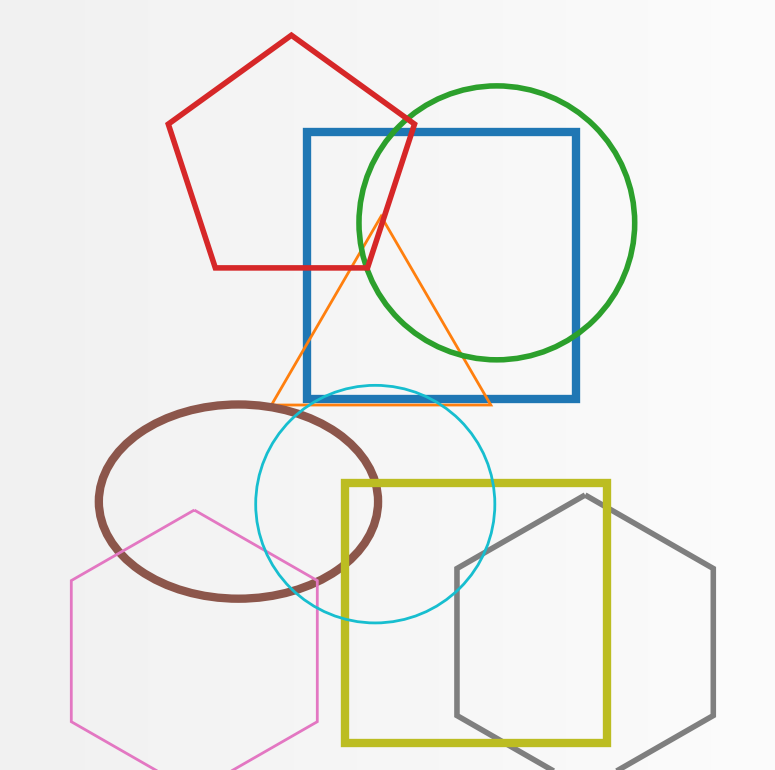[{"shape": "square", "thickness": 3, "radius": 0.87, "center": [0.57, 0.655]}, {"shape": "triangle", "thickness": 1, "radius": 0.82, "center": [0.492, 0.556]}, {"shape": "circle", "thickness": 2, "radius": 0.89, "center": [0.641, 0.711]}, {"shape": "pentagon", "thickness": 2, "radius": 0.84, "center": [0.376, 0.787]}, {"shape": "oval", "thickness": 3, "radius": 0.9, "center": [0.308, 0.349]}, {"shape": "hexagon", "thickness": 1, "radius": 0.92, "center": [0.251, 0.154]}, {"shape": "hexagon", "thickness": 2, "radius": 0.95, "center": [0.755, 0.166]}, {"shape": "square", "thickness": 3, "radius": 0.84, "center": [0.614, 0.204]}, {"shape": "circle", "thickness": 1, "radius": 0.77, "center": [0.484, 0.345]}]